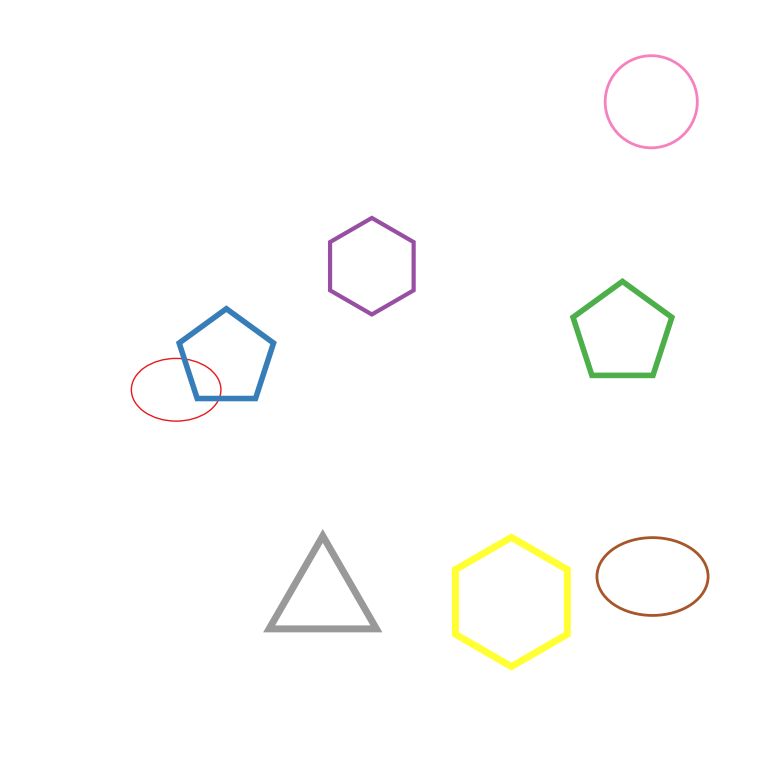[{"shape": "oval", "thickness": 0.5, "radius": 0.29, "center": [0.229, 0.494]}, {"shape": "pentagon", "thickness": 2, "radius": 0.32, "center": [0.294, 0.535]}, {"shape": "pentagon", "thickness": 2, "radius": 0.34, "center": [0.808, 0.567]}, {"shape": "hexagon", "thickness": 1.5, "radius": 0.31, "center": [0.483, 0.654]}, {"shape": "hexagon", "thickness": 2.5, "radius": 0.42, "center": [0.664, 0.218]}, {"shape": "oval", "thickness": 1, "radius": 0.36, "center": [0.847, 0.251]}, {"shape": "circle", "thickness": 1, "radius": 0.3, "center": [0.846, 0.868]}, {"shape": "triangle", "thickness": 2.5, "radius": 0.4, "center": [0.419, 0.224]}]